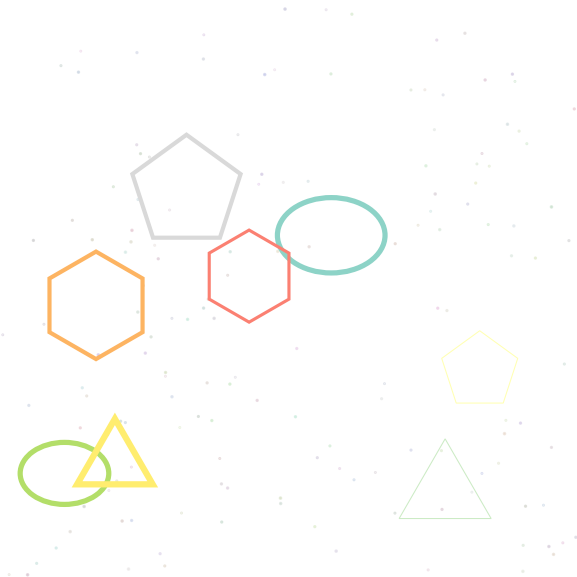[{"shape": "oval", "thickness": 2.5, "radius": 0.47, "center": [0.574, 0.592]}, {"shape": "pentagon", "thickness": 0.5, "radius": 0.35, "center": [0.831, 0.357]}, {"shape": "hexagon", "thickness": 1.5, "radius": 0.4, "center": [0.431, 0.521]}, {"shape": "hexagon", "thickness": 2, "radius": 0.47, "center": [0.166, 0.47]}, {"shape": "oval", "thickness": 2.5, "radius": 0.38, "center": [0.112, 0.179]}, {"shape": "pentagon", "thickness": 2, "radius": 0.49, "center": [0.323, 0.667]}, {"shape": "triangle", "thickness": 0.5, "radius": 0.46, "center": [0.771, 0.147]}, {"shape": "triangle", "thickness": 3, "radius": 0.38, "center": [0.199, 0.198]}]